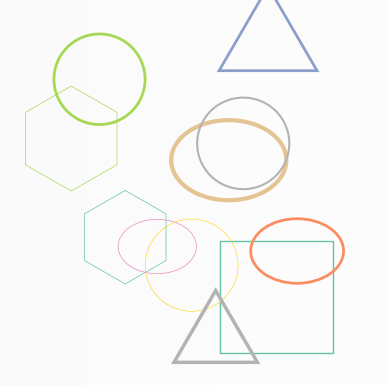[{"shape": "square", "thickness": 1, "radius": 0.73, "center": [0.713, 0.229]}, {"shape": "hexagon", "thickness": 0.5, "radius": 0.61, "center": [0.323, 0.384]}, {"shape": "oval", "thickness": 2, "radius": 0.6, "center": [0.767, 0.348]}, {"shape": "triangle", "thickness": 2, "radius": 0.73, "center": [0.692, 0.889]}, {"shape": "oval", "thickness": 0.5, "radius": 0.5, "center": [0.406, 0.36]}, {"shape": "hexagon", "thickness": 0.5, "radius": 0.68, "center": [0.184, 0.64]}, {"shape": "circle", "thickness": 2, "radius": 0.59, "center": [0.257, 0.794]}, {"shape": "circle", "thickness": 0.5, "radius": 0.6, "center": [0.495, 0.311]}, {"shape": "oval", "thickness": 3, "radius": 0.74, "center": [0.59, 0.584]}, {"shape": "triangle", "thickness": 2.5, "radius": 0.62, "center": [0.557, 0.121]}, {"shape": "circle", "thickness": 1.5, "radius": 0.59, "center": [0.628, 0.628]}]